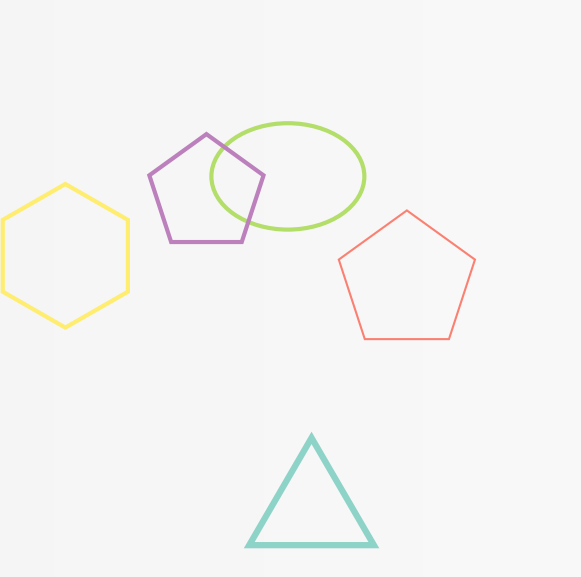[{"shape": "triangle", "thickness": 3, "radius": 0.62, "center": [0.536, 0.117]}, {"shape": "pentagon", "thickness": 1, "radius": 0.62, "center": [0.7, 0.512]}, {"shape": "oval", "thickness": 2, "radius": 0.66, "center": [0.495, 0.694]}, {"shape": "pentagon", "thickness": 2, "radius": 0.52, "center": [0.355, 0.664]}, {"shape": "hexagon", "thickness": 2, "radius": 0.62, "center": [0.112, 0.556]}]